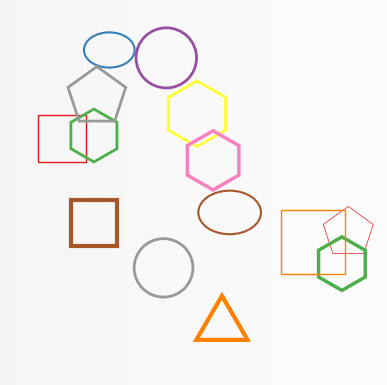[{"shape": "pentagon", "thickness": 0.5, "radius": 0.34, "center": [0.899, 0.396]}, {"shape": "square", "thickness": 1, "radius": 0.31, "center": [0.16, 0.64]}, {"shape": "oval", "thickness": 1.5, "radius": 0.33, "center": [0.282, 0.87]}, {"shape": "hexagon", "thickness": 2.5, "radius": 0.35, "center": [0.882, 0.315]}, {"shape": "hexagon", "thickness": 2, "radius": 0.34, "center": [0.242, 0.648]}, {"shape": "circle", "thickness": 2, "radius": 0.39, "center": [0.429, 0.85]}, {"shape": "triangle", "thickness": 3, "radius": 0.38, "center": [0.573, 0.155]}, {"shape": "square", "thickness": 1, "radius": 0.41, "center": [0.807, 0.372]}, {"shape": "hexagon", "thickness": 2, "radius": 0.43, "center": [0.508, 0.705]}, {"shape": "oval", "thickness": 1.5, "radius": 0.4, "center": [0.593, 0.448]}, {"shape": "square", "thickness": 3, "radius": 0.3, "center": [0.242, 0.422]}, {"shape": "hexagon", "thickness": 2.5, "radius": 0.38, "center": [0.55, 0.583]}, {"shape": "circle", "thickness": 2, "radius": 0.38, "center": [0.422, 0.304]}, {"shape": "pentagon", "thickness": 2, "radius": 0.39, "center": [0.25, 0.749]}]